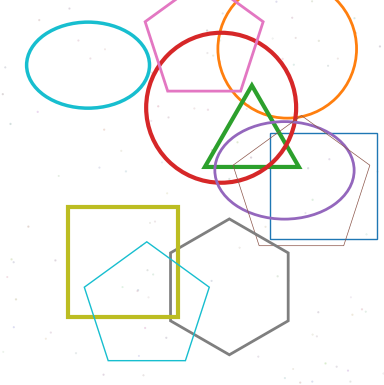[{"shape": "square", "thickness": 1, "radius": 0.69, "center": [0.84, 0.517]}, {"shape": "circle", "thickness": 2, "radius": 0.9, "center": [0.746, 0.873]}, {"shape": "triangle", "thickness": 3, "radius": 0.71, "center": [0.654, 0.637]}, {"shape": "circle", "thickness": 3, "radius": 0.97, "center": [0.574, 0.72]}, {"shape": "oval", "thickness": 2, "radius": 0.9, "center": [0.739, 0.557]}, {"shape": "pentagon", "thickness": 0.5, "radius": 0.93, "center": [0.783, 0.513]}, {"shape": "pentagon", "thickness": 2, "radius": 0.81, "center": [0.53, 0.894]}, {"shape": "hexagon", "thickness": 2, "radius": 0.88, "center": [0.596, 0.255]}, {"shape": "square", "thickness": 3, "radius": 0.71, "center": [0.319, 0.32]}, {"shape": "pentagon", "thickness": 1, "radius": 0.85, "center": [0.381, 0.201]}, {"shape": "oval", "thickness": 2.5, "radius": 0.8, "center": [0.229, 0.831]}]